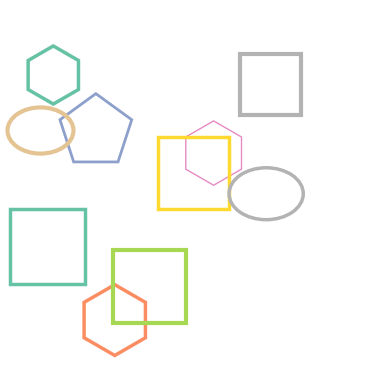[{"shape": "square", "thickness": 2.5, "radius": 0.49, "center": [0.123, 0.36]}, {"shape": "hexagon", "thickness": 2.5, "radius": 0.38, "center": [0.138, 0.805]}, {"shape": "hexagon", "thickness": 2.5, "radius": 0.46, "center": [0.298, 0.169]}, {"shape": "pentagon", "thickness": 2, "radius": 0.49, "center": [0.249, 0.659]}, {"shape": "hexagon", "thickness": 1, "radius": 0.42, "center": [0.555, 0.602]}, {"shape": "square", "thickness": 3, "radius": 0.47, "center": [0.387, 0.256]}, {"shape": "square", "thickness": 2.5, "radius": 0.46, "center": [0.503, 0.551]}, {"shape": "oval", "thickness": 3, "radius": 0.43, "center": [0.105, 0.661]}, {"shape": "square", "thickness": 3, "radius": 0.39, "center": [0.702, 0.781]}, {"shape": "oval", "thickness": 2.5, "radius": 0.48, "center": [0.691, 0.497]}]